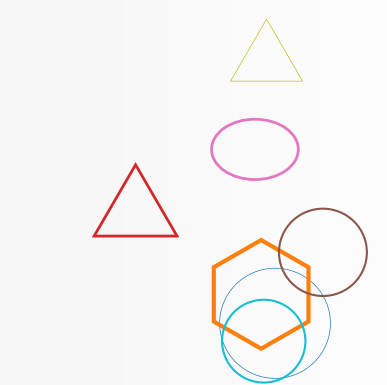[{"shape": "circle", "thickness": 0.5, "radius": 0.72, "center": [0.71, 0.16]}, {"shape": "hexagon", "thickness": 3, "radius": 0.71, "center": [0.674, 0.235]}, {"shape": "triangle", "thickness": 2, "radius": 0.62, "center": [0.35, 0.449]}, {"shape": "circle", "thickness": 1.5, "radius": 0.57, "center": [0.833, 0.345]}, {"shape": "oval", "thickness": 2, "radius": 0.56, "center": [0.658, 0.612]}, {"shape": "triangle", "thickness": 0.5, "radius": 0.54, "center": [0.688, 0.843]}, {"shape": "circle", "thickness": 1.5, "radius": 0.54, "center": [0.681, 0.114]}]